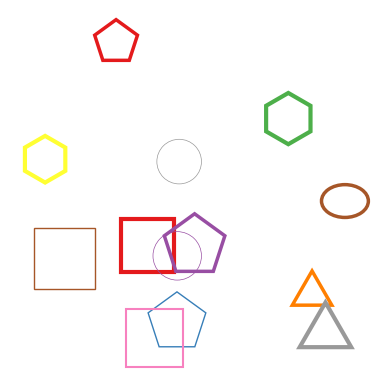[{"shape": "square", "thickness": 3, "radius": 0.34, "center": [0.382, 0.362]}, {"shape": "pentagon", "thickness": 2.5, "radius": 0.29, "center": [0.301, 0.891]}, {"shape": "pentagon", "thickness": 1, "radius": 0.39, "center": [0.46, 0.163]}, {"shape": "hexagon", "thickness": 3, "radius": 0.33, "center": [0.749, 0.692]}, {"shape": "pentagon", "thickness": 2.5, "radius": 0.41, "center": [0.505, 0.362]}, {"shape": "circle", "thickness": 0.5, "radius": 0.31, "center": [0.46, 0.335]}, {"shape": "triangle", "thickness": 2.5, "radius": 0.3, "center": [0.811, 0.237]}, {"shape": "hexagon", "thickness": 3, "radius": 0.3, "center": [0.117, 0.586]}, {"shape": "square", "thickness": 1, "radius": 0.4, "center": [0.168, 0.328]}, {"shape": "oval", "thickness": 2.5, "radius": 0.3, "center": [0.896, 0.478]}, {"shape": "square", "thickness": 1.5, "radius": 0.37, "center": [0.401, 0.122]}, {"shape": "triangle", "thickness": 3, "radius": 0.39, "center": [0.845, 0.137]}, {"shape": "circle", "thickness": 0.5, "radius": 0.29, "center": [0.465, 0.58]}]